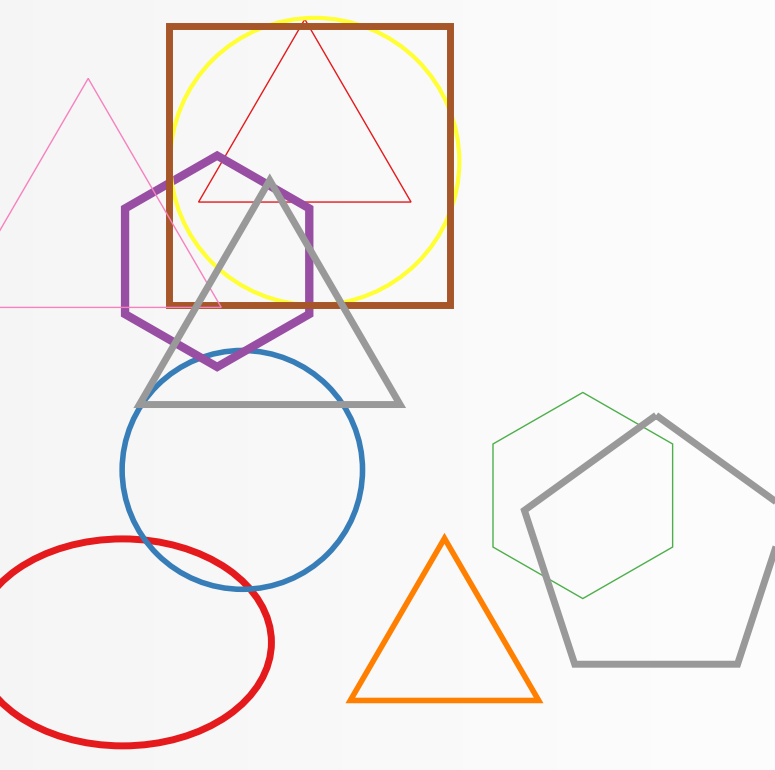[{"shape": "triangle", "thickness": 0.5, "radius": 0.79, "center": [0.393, 0.817]}, {"shape": "oval", "thickness": 2.5, "radius": 0.96, "center": [0.158, 0.166]}, {"shape": "circle", "thickness": 2, "radius": 0.78, "center": [0.313, 0.39]}, {"shape": "hexagon", "thickness": 0.5, "radius": 0.67, "center": [0.752, 0.356]}, {"shape": "hexagon", "thickness": 3, "radius": 0.69, "center": [0.28, 0.661]}, {"shape": "triangle", "thickness": 2, "radius": 0.7, "center": [0.574, 0.16]}, {"shape": "circle", "thickness": 1.5, "radius": 0.93, "center": [0.406, 0.79]}, {"shape": "square", "thickness": 2.5, "radius": 0.91, "center": [0.399, 0.785]}, {"shape": "triangle", "thickness": 0.5, "radius": 0.99, "center": [0.114, 0.7]}, {"shape": "pentagon", "thickness": 2.5, "radius": 0.89, "center": [0.847, 0.282]}, {"shape": "triangle", "thickness": 2.5, "radius": 0.97, "center": [0.348, 0.572]}]